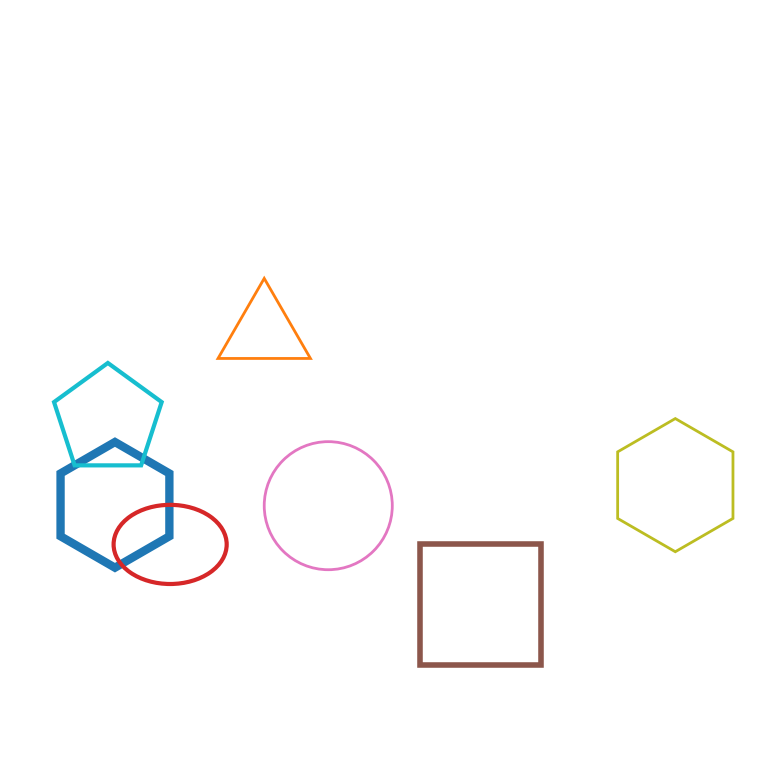[{"shape": "hexagon", "thickness": 3, "radius": 0.41, "center": [0.149, 0.344]}, {"shape": "triangle", "thickness": 1, "radius": 0.35, "center": [0.343, 0.569]}, {"shape": "oval", "thickness": 1.5, "radius": 0.37, "center": [0.221, 0.293]}, {"shape": "square", "thickness": 2, "radius": 0.39, "center": [0.624, 0.215]}, {"shape": "circle", "thickness": 1, "radius": 0.42, "center": [0.426, 0.343]}, {"shape": "hexagon", "thickness": 1, "radius": 0.43, "center": [0.877, 0.37]}, {"shape": "pentagon", "thickness": 1.5, "radius": 0.37, "center": [0.14, 0.455]}]